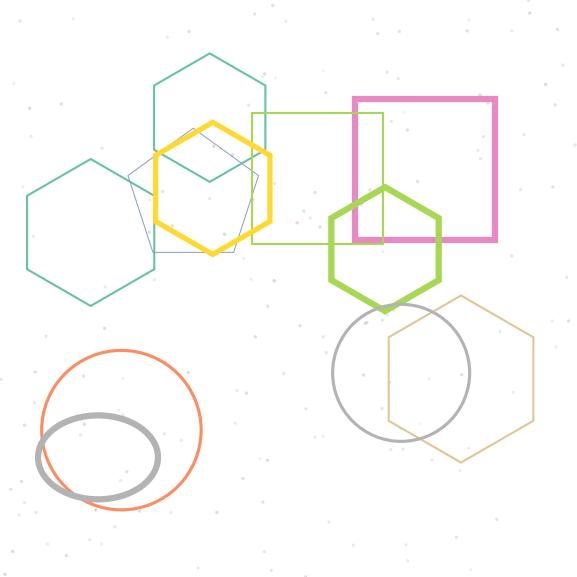[{"shape": "hexagon", "thickness": 1, "radius": 0.64, "center": [0.157, 0.597]}, {"shape": "hexagon", "thickness": 1, "radius": 0.56, "center": [0.363, 0.795]}, {"shape": "circle", "thickness": 1.5, "radius": 0.69, "center": [0.21, 0.254]}, {"shape": "pentagon", "thickness": 0.5, "radius": 0.59, "center": [0.335, 0.658]}, {"shape": "square", "thickness": 3, "radius": 0.61, "center": [0.736, 0.705]}, {"shape": "hexagon", "thickness": 3, "radius": 0.54, "center": [0.667, 0.568]}, {"shape": "square", "thickness": 1, "radius": 0.57, "center": [0.55, 0.69]}, {"shape": "hexagon", "thickness": 2.5, "radius": 0.57, "center": [0.368, 0.673]}, {"shape": "hexagon", "thickness": 1, "radius": 0.72, "center": [0.798, 0.343]}, {"shape": "circle", "thickness": 1.5, "radius": 0.59, "center": [0.695, 0.354]}, {"shape": "oval", "thickness": 3, "radius": 0.52, "center": [0.17, 0.207]}]